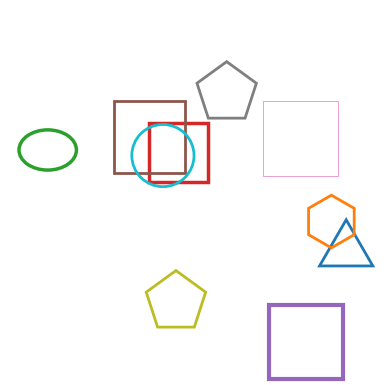[{"shape": "triangle", "thickness": 2, "radius": 0.4, "center": [0.899, 0.349]}, {"shape": "hexagon", "thickness": 2, "radius": 0.34, "center": [0.861, 0.425]}, {"shape": "oval", "thickness": 2.5, "radius": 0.37, "center": [0.124, 0.61]}, {"shape": "square", "thickness": 2.5, "radius": 0.38, "center": [0.463, 0.604]}, {"shape": "square", "thickness": 3, "radius": 0.48, "center": [0.794, 0.113]}, {"shape": "square", "thickness": 2, "radius": 0.46, "center": [0.388, 0.644]}, {"shape": "square", "thickness": 0.5, "radius": 0.48, "center": [0.78, 0.64]}, {"shape": "pentagon", "thickness": 2, "radius": 0.41, "center": [0.589, 0.759]}, {"shape": "pentagon", "thickness": 2, "radius": 0.41, "center": [0.457, 0.216]}, {"shape": "circle", "thickness": 2, "radius": 0.4, "center": [0.423, 0.596]}]